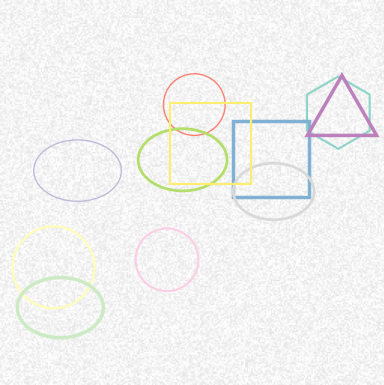[{"shape": "hexagon", "thickness": 1.5, "radius": 0.47, "center": [0.879, 0.707]}, {"shape": "circle", "thickness": 1.5, "radius": 0.53, "center": [0.139, 0.306]}, {"shape": "oval", "thickness": 1, "radius": 0.57, "center": [0.201, 0.557]}, {"shape": "circle", "thickness": 1, "radius": 0.4, "center": [0.505, 0.728]}, {"shape": "square", "thickness": 2.5, "radius": 0.49, "center": [0.704, 0.587]}, {"shape": "oval", "thickness": 2, "radius": 0.58, "center": [0.474, 0.585]}, {"shape": "circle", "thickness": 1.5, "radius": 0.41, "center": [0.434, 0.325]}, {"shape": "oval", "thickness": 2, "radius": 0.52, "center": [0.711, 0.503]}, {"shape": "triangle", "thickness": 2.5, "radius": 0.52, "center": [0.888, 0.7]}, {"shape": "oval", "thickness": 2.5, "radius": 0.56, "center": [0.157, 0.201]}, {"shape": "square", "thickness": 1.5, "radius": 0.53, "center": [0.546, 0.628]}]